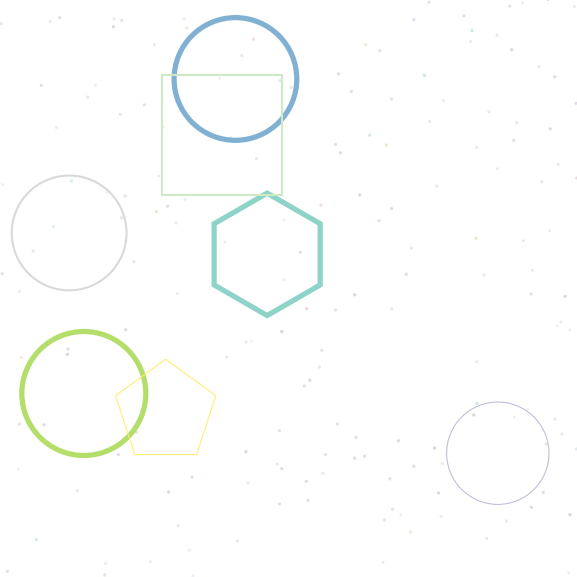[{"shape": "hexagon", "thickness": 2.5, "radius": 0.53, "center": [0.463, 0.559]}, {"shape": "circle", "thickness": 0.5, "radius": 0.44, "center": [0.862, 0.214]}, {"shape": "circle", "thickness": 2.5, "radius": 0.53, "center": [0.408, 0.862]}, {"shape": "circle", "thickness": 2.5, "radius": 0.54, "center": [0.145, 0.318]}, {"shape": "circle", "thickness": 1, "radius": 0.5, "center": [0.12, 0.596]}, {"shape": "square", "thickness": 1, "radius": 0.52, "center": [0.385, 0.766]}, {"shape": "pentagon", "thickness": 0.5, "radius": 0.46, "center": [0.287, 0.286]}]